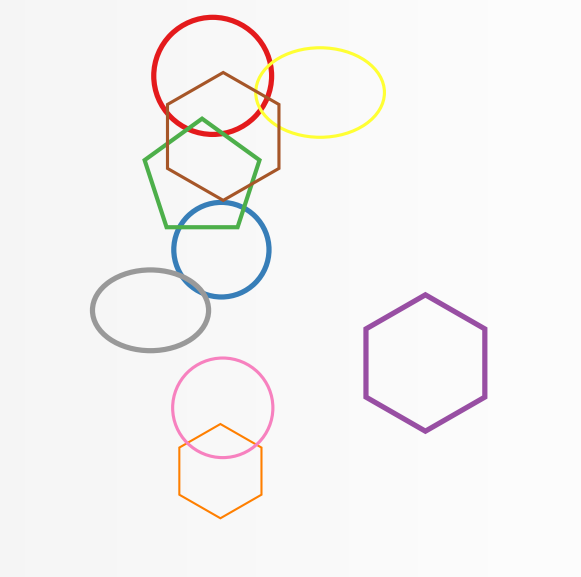[{"shape": "circle", "thickness": 2.5, "radius": 0.51, "center": [0.366, 0.868]}, {"shape": "circle", "thickness": 2.5, "radius": 0.41, "center": [0.381, 0.567]}, {"shape": "pentagon", "thickness": 2, "radius": 0.52, "center": [0.348, 0.69]}, {"shape": "hexagon", "thickness": 2.5, "radius": 0.59, "center": [0.732, 0.371]}, {"shape": "hexagon", "thickness": 1, "radius": 0.41, "center": [0.379, 0.183]}, {"shape": "oval", "thickness": 1.5, "radius": 0.55, "center": [0.551, 0.839]}, {"shape": "hexagon", "thickness": 1.5, "radius": 0.55, "center": [0.384, 0.763]}, {"shape": "circle", "thickness": 1.5, "radius": 0.43, "center": [0.383, 0.293]}, {"shape": "oval", "thickness": 2.5, "radius": 0.5, "center": [0.259, 0.462]}]